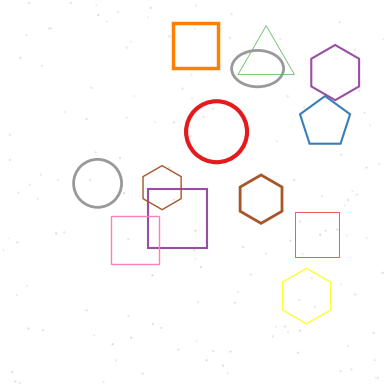[{"shape": "circle", "thickness": 3, "radius": 0.4, "center": [0.563, 0.658]}, {"shape": "square", "thickness": 0.5, "radius": 0.29, "center": [0.823, 0.391]}, {"shape": "pentagon", "thickness": 1.5, "radius": 0.34, "center": [0.844, 0.682]}, {"shape": "triangle", "thickness": 0.5, "radius": 0.42, "center": [0.691, 0.849]}, {"shape": "square", "thickness": 1.5, "radius": 0.38, "center": [0.462, 0.433]}, {"shape": "hexagon", "thickness": 1.5, "radius": 0.36, "center": [0.871, 0.811]}, {"shape": "square", "thickness": 2.5, "radius": 0.29, "center": [0.508, 0.882]}, {"shape": "hexagon", "thickness": 1, "radius": 0.36, "center": [0.796, 0.231]}, {"shape": "hexagon", "thickness": 2, "radius": 0.31, "center": [0.678, 0.483]}, {"shape": "hexagon", "thickness": 1, "radius": 0.29, "center": [0.421, 0.513]}, {"shape": "square", "thickness": 1, "radius": 0.31, "center": [0.351, 0.377]}, {"shape": "oval", "thickness": 2, "radius": 0.34, "center": [0.669, 0.822]}, {"shape": "circle", "thickness": 2, "radius": 0.31, "center": [0.253, 0.524]}]